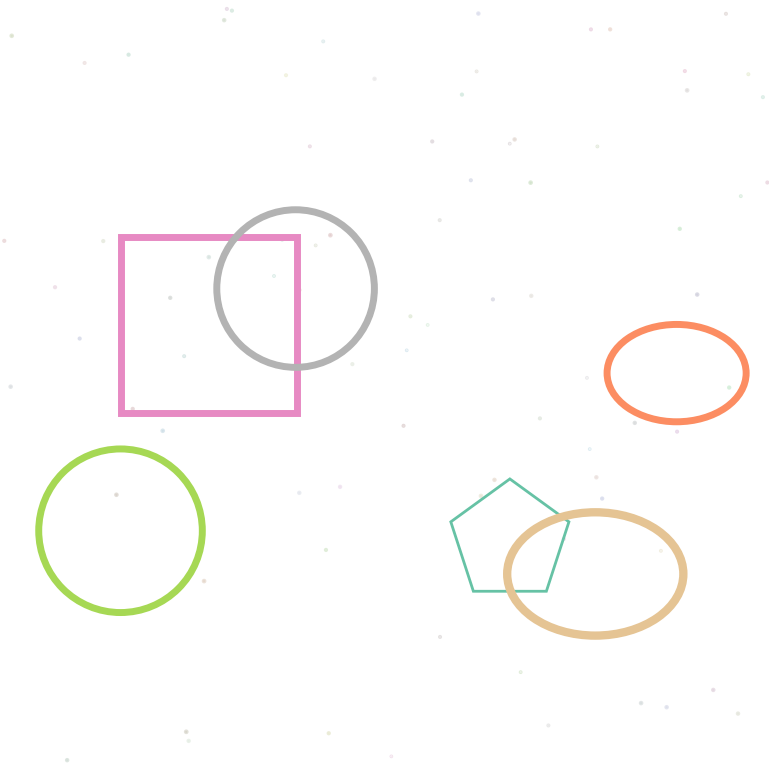[{"shape": "pentagon", "thickness": 1, "radius": 0.4, "center": [0.662, 0.297]}, {"shape": "oval", "thickness": 2.5, "radius": 0.45, "center": [0.879, 0.515]}, {"shape": "square", "thickness": 2.5, "radius": 0.57, "center": [0.271, 0.578]}, {"shape": "circle", "thickness": 2.5, "radius": 0.53, "center": [0.157, 0.311]}, {"shape": "oval", "thickness": 3, "radius": 0.57, "center": [0.773, 0.255]}, {"shape": "circle", "thickness": 2.5, "radius": 0.51, "center": [0.384, 0.625]}]